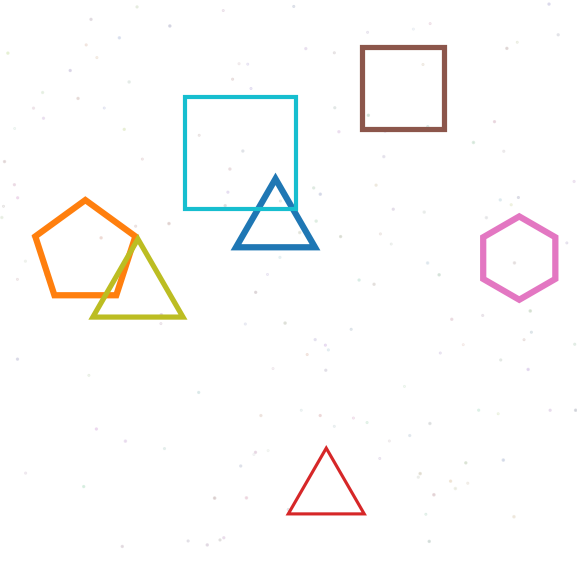[{"shape": "triangle", "thickness": 3, "radius": 0.39, "center": [0.477, 0.61]}, {"shape": "pentagon", "thickness": 3, "radius": 0.46, "center": [0.148, 0.562]}, {"shape": "triangle", "thickness": 1.5, "radius": 0.38, "center": [0.565, 0.147]}, {"shape": "square", "thickness": 2.5, "radius": 0.35, "center": [0.698, 0.847]}, {"shape": "hexagon", "thickness": 3, "radius": 0.36, "center": [0.899, 0.552]}, {"shape": "triangle", "thickness": 2.5, "radius": 0.45, "center": [0.239, 0.495]}, {"shape": "square", "thickness": 2, "radius": 0.48, "center": [0.416, 0.734]}]